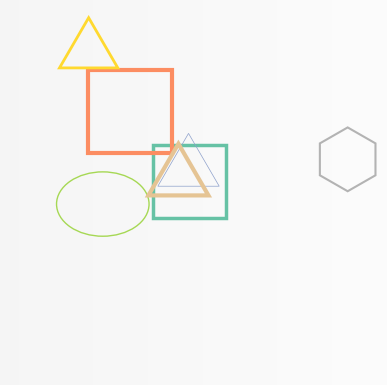[{"shape": "square", "thickness": 2.5, "radius": 0.47, "center": [0.489, 0.528]}, {"shape": "square", "thickness": 3, "radius": 0.54, "center": [0.336, 0.71]}, {"shape": "triangle", "thickness": 0.5, "radius": 0.46, "center": [0.487, 0.562]}, {"shape": "oval", "thickness": 1, "radius": 0.6, "center": [0.265, 0.47]}, {"shape": "triangle", "thickness": 2, "radius": 0.43, "center": [0.229, 0.867]}, {"shape": "triangle", "thickness": 3, "radius": 0.45, "center": [0.46, 0.537]}, {"shape": "hexagon", "thickness": 1.5, "radius": 0.41, "center": [0.897, 0.586]}]